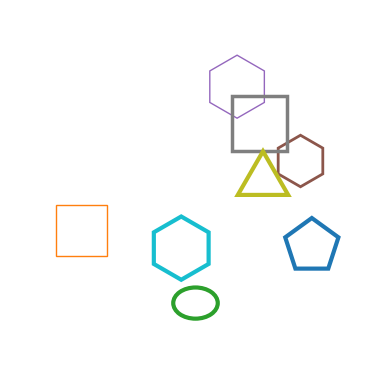[{"shape": "pentagon", "thickness": 3, "radius": 0.36, "center": [0.81, 0.361]}, {"shape": "square", "thickness": 1, "radius": 0.33, "center": [0.212, 0.401]}, {"shape": "oval", "thickness": 3, "radius": 0.29, "center": [0.508, 0.213]}, {"shape": "hexagon", "thickness": 1, "radius": 0.41, "center": [0.616, 0.775]}, {"shape": "hexagon", "thickness": 2, "radius": 0.33, "center": [0.78, 0.582]}, {"shape": "square", "thickness": 2.5, "radius": 0.36, "center": [0.673, 0.68]}, {"shape": "triangle", "thickness": 3, "radius": 0.38, "center": [0.683, 0.531]}, {"shape": "hexagon", "thickness": 3, "radius": 0.41, "center": [0.471, 0.355]}]